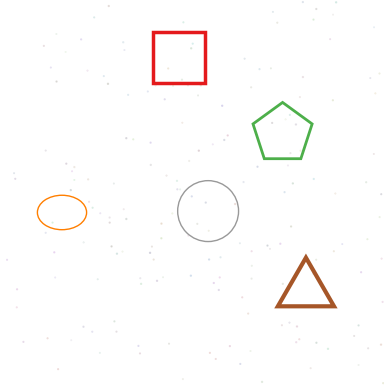[{"shape": "square", "thickness": 2.5, "radius": 0.33, "center": [0.465, 0.851]}, {"shape": "pentagon", "thickness": 2, "radius": 0.4, "center": [0.734, 0.653]}, {"shape": "oval", "thickness": 1, "radius": 0.32, "center": [0.161, 0.448]}, {"shape": "triangle", "thickness": 3, "radius": 0.42, "center": [0.795, 0.247]}, {"shape": "circle", "thickness": 1, "radius": 0.4, "center": [0.541, 0.452]}]